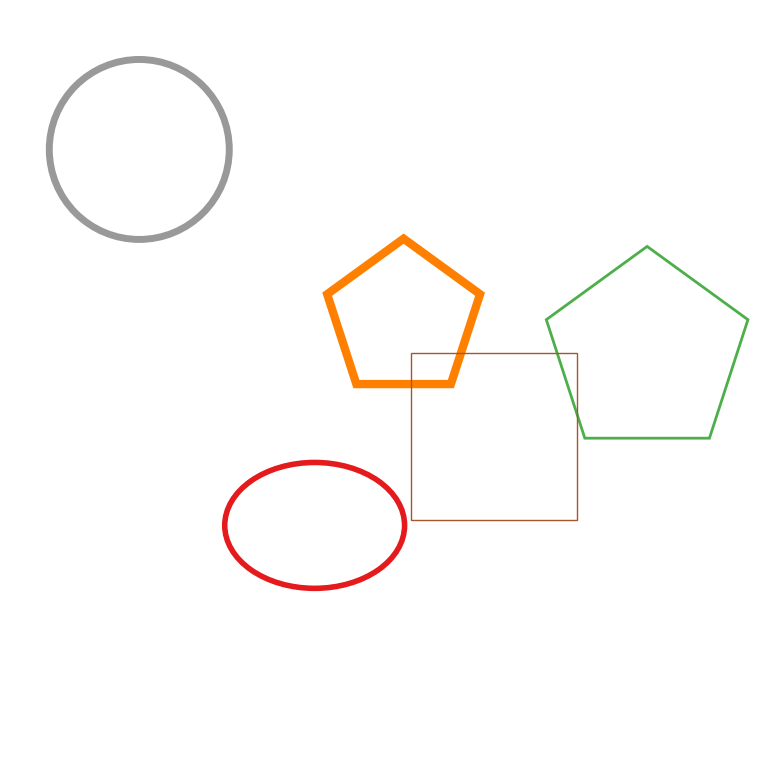[{"shape": "oval", "thickness": 2, "radius": 0.58, "center": [0.409, 0.318]}, {"shape": "pentagon", "thickness": 1, "radius": 0.69, "center": [0.84, 0.542]}, {"shape": "pentagon", "thickness": 3, "radius": 0.52, "center": [0.524, 0.586]}, {"shape": "square", "thickness": 0.5, "radius": 0.54, "center": [0.641, 0.433]}, {"shape": "circle", "thickness": 2.5, "radius": 0.58, "center": [0.181, 0.806]}]